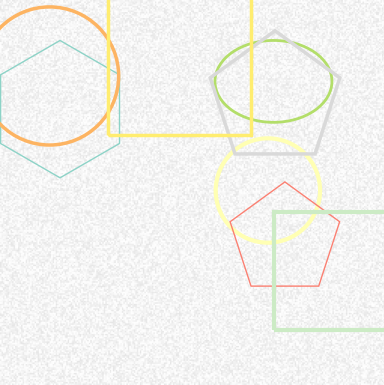[{"shape": "hexagon", "thickness": 1, "radius": 0.89, "center": [0.156, 0.717]}, {"shape": "circle", "thickness": 3, "radius": 0.68, "center": [0.696, 0.505]}, {"shape": "pentagon", "thickness": 1, "radius": 0.75, "center": [0.74, 0.378]}, {"shape": "circle", "thickness": 2.5, "radius": 0.9, "center": [0.129, 0.803]}, {"shape": "oval", "thickness": 2, "radius": 0.76, "center": [0.71, 0.789]}, {"shape": "pentagon", "thickness": 2.5, "radius": 0.88, "center": [0.714, 0.743]}, {"shape": "square", "thickness": 3, "radius": 0.76, "center": [0.863, 0.297]}, {"shape": "square", "thickness": 2.5, "radius": 0.93, "center": [0.467, 0.836]}]